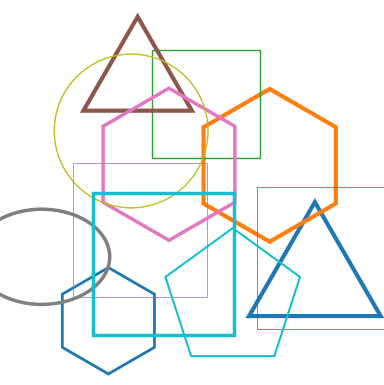[{"shape": "hexagon", "thickness": 2, "radius": 0.69, "center": [0.282, 0.167]}, {"shape": "triangle", "thickness": 3, "radius": 0.99, "center": [0.818, 0.278]}, {"shape": "hexagon", "thickness": 3, "radius": 0.99, "center": [0.7, 0.571]}, {"shape": "square", "thickness": 1, "radius": 0.7, "center": [0.535, 0.731]}, {"shape": "square", "thickness": 0.5, "radius": 0.92, "center": [0.852, 0.329]}, {"shape": "square", "thickness": 0.5, "radius": 0.87, "center": [0.365, 0.404]}, {"shape": "triangle", "thickness": 3, "radius": 0.81, "center": [0.358, 0.794]}, {"shape": "hexagon", "thickness": 2.5, "radius": 0.99, "center": [0.439, 0.573]}, {"shape": "oval", "thickness": 2.5, "radius": 0.88, "center": [0.108, 0.333]}, {"shape": "circle", "thickness": 1, "radius": 1.0, "center": [0.341, 0.66]}, {"shape": "square", "thickness": 2.5, "radius": 0.92, "center": [0.425, 0.314]}, {"shape": "pentagon", "thickness": 1.5, "radius": 0.92, "center": [0.604, 0.224]}]